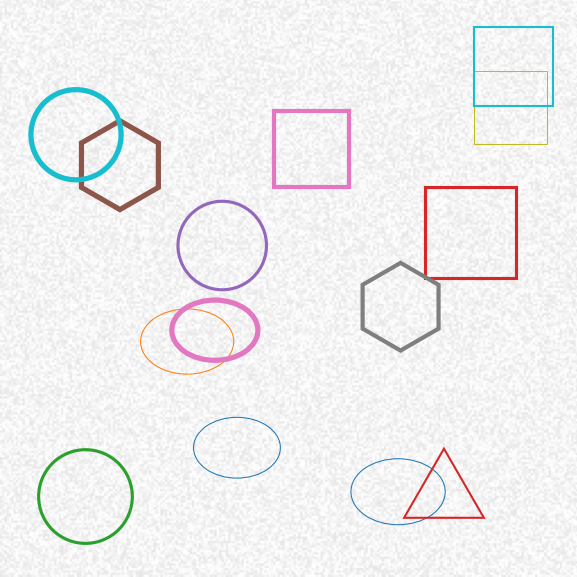[{"shape": "oval", "thickness": 0.5, "radius": 0.38, "center": [0.41, 0.224]}, {"shape": "oval", "thickness": 0.5, "radius": 0.41, "center": [0.689, 0.148]}, {"shape": "oval", "thickness": 0.5, "radius": 0.4, "center": [0.324, 0.408]}, {"shape": "circle", "thickness": 1.5, "radius": 0.41, "center": [0.148, 0.139]}, {"shape": "square", "thickness": 1.5, "radius": 0.39, "center": [0.814, 0.597]}, {"shape": "triangle", "thickness": 1, "radius": 0.4, "center": [0.769, 0.142]}, {"shape": "circle", "thickness": 1.5, "radius": 0.38, "center": [0.385, 0.574]}, {"shape": "hexagon", "thickness": 2.5, "radius": 0.38, "center": [0.208, 0.713]}, {"shape": "square", "thickness": 2, "radius": 0.33, "center": [0.54, 0.741]}, {"shape": "oval", "thickness": 2.5, "radius": 0.37, "center": [0.372, 0.427]}, {"shape": "hexagon", "thickness": 2, "radius": 0.38, "center": [0.694, 0.468]}, {"shape": "square", "thickness": 0.5, "radius": 0.32, "center": [0.883, 0.812]}, {"shape": "square", "thickness": 1, "radius": 0.34, "center": [0.889, 0.884]}, {"shape": "circle", "thickness": 2.5, "radius": 0.39, "center": [0.132, 0.766]}]